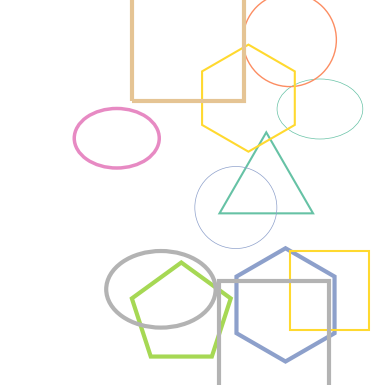[{"shape": "triangle", "thickness": 1.5, "radius": 0.7, "center": [0.692, 0.516]}, {"shape": "oval", "thickness": 0.5, "radius": 0.56, "center": [0.831, 0.717]}, {"shape": "circle", "thickness": 1, "radius": 0.61, "center": [0.752, 0.896]}, {"shape": "hexagon", "thickness": 3, "radius": 0.74, "center": [0.742, 0.208]}, {"shape": "circle", "thickness": 0.5, "radius": 0.53, "center": [0.613, 0.461]}, {"shape": "oval", "thickness": 2.5, "radius": 0.55, "center": [0.303, 0.641]}, {"shape": "pentagon", "thickness": 3, "radius": 0.68, "center": [0.471, 0.183]}, {"shape": "hexagon", "thickness": 1.5, "radius": 0.7, "center": [0.645, 0.745]}, {"shape": "square", "thickness": 1.5, "radius": 0.52, "center": [0.856, 0.246]}, {"shape": "square", "thickness": 3, "radius": 0.72, "center": [0.488, 0.882]}, {"shape": "oval", "thickness": 3, "radius": 0.71, "center": [0.418, 0.249]}, {"shape": "square", "thickness": 3, "radius": 0.71, "center": [0.712, 0.128]}]